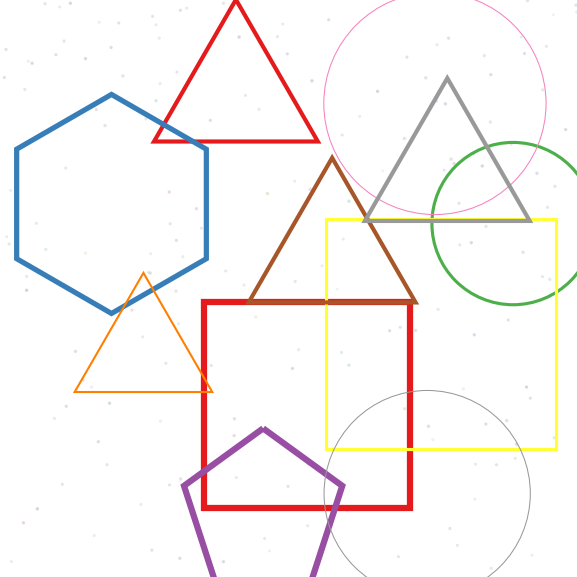[{"shape": "triangle", "thickness": 2, "radius": 0.82, "center": [0.409, 0.836]}, {"shape": "square", "thickness": 3, "radius": 0.89, "center": [0.531, 0.298]}, {"shape": "hexagon", "thickness": 2.5, "radius": 0.95, "center": [0.193, 0.646]}, {"shape": "circle", "thickness": 1.5, "radius": 0.7, "center": [0.888, 0.612]}, {"shape": "pentagon", "thickness": 3, "radius": 0.72, "center": [0.456, 0.113]}, {"shape": "triangle", "thickness": 1, "radius": 0.69, "center": [0.248, 0.389]}, {"shape": "square", "thickness": 1.5, "radius": 0.99, "center": [0.764, 0.421]}, {"shape": "triangle", "thickness": 2, "radius": 0.83, "center": [0.575, 0.559]}, {"shape": "circle", "thickness": 0.5, "radius": 0.96, "center": [0.753, 0.82]}, {"shape": "triangle", "thickness": 2, "radius": 0.82, "center": [0.775, 0.699]}, {"shape": "circle", "thickness": 0.5, "radius": 0.89, "center": [0.74, 0.144]}]